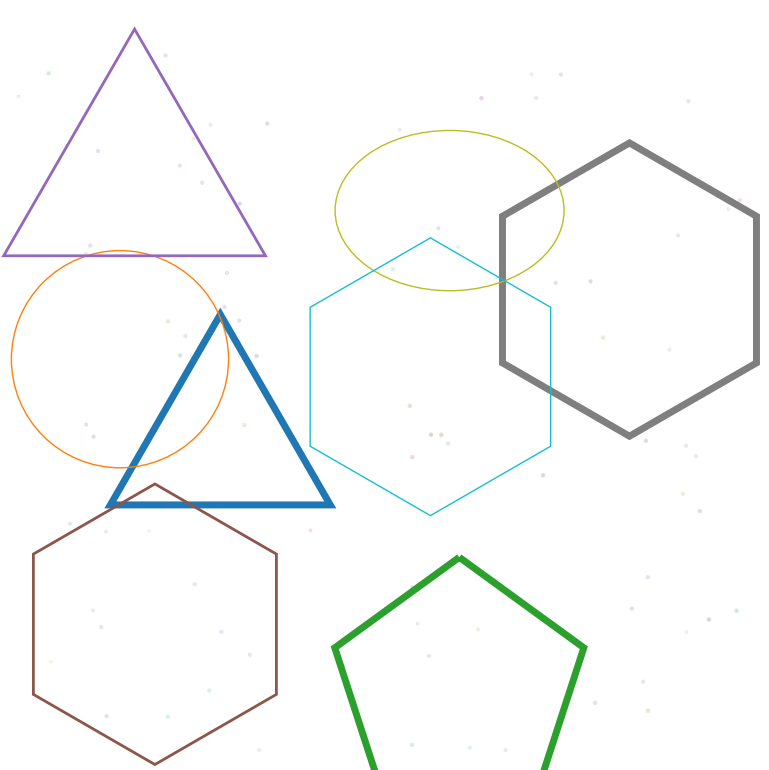[{"shape": "triangle", "thickness": 2.5, "radius": 0.82, "center": [0.286, 0.427]}, {"shape": "circle", "thickness": 0.5, "radius": 0.71, "center": [0.156, 0.534]}, {"shape": "pentagon", "thickness": 2.5, "radius": 0.85, "center": [0.597, 0.106]}, {"shape": "triangle", "thickness": 1, "radius": 0.98, "center": [0.175, 0.766]}, {"shape": "hexagon", "thickness": 1, "radius": 0.91, "center": [0.201, 0.189]}, {"shape": "hexagon", "thickness": 2.5, "radius": 0.95, "center": [0.818, 0.624]}, {"shape": "oval", "thickness": 0.5, "radius": 0.74, "center": [0.584, 0.727]}, {"shape": "hexagon", "thickness": 0.5, "radius": 0.9, "center": [0.559, 0.511]}]